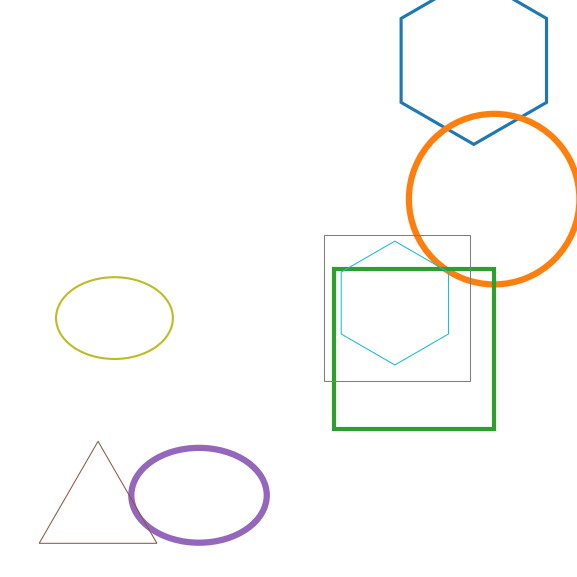[{"shape": "hexagon", "thickness": 1.5, "radius": 0.73, "center": [0.82, 0.894]}, {"shape": "circle", "thickness": 3, "radius": 0.74, "center": [0.856, 0.654]}, {"shape": "square", "thickness": 2, "radius": 0.69, "center": [0.717, 0.395]}, {"shape": "oval", "thickness": 3, "radius": 0.59, "center": [0.345, 0.141]}, {"shape": "triangle", "thickness": 0.5, "radius": 0.59, "center": [0.17, 0.117]}, {"shape": "square", "thickness": 0.5, "radius": 0.63, "center": [0.688, 0.466]}, {"shape": "oval", "thickness": 1, "radius": 0.51, "center": [0.198, 0.448]}, {"shape": "hexagon", "thickness": 0.5, "radius": 0.54, "center": [0.684, 0.474]}]